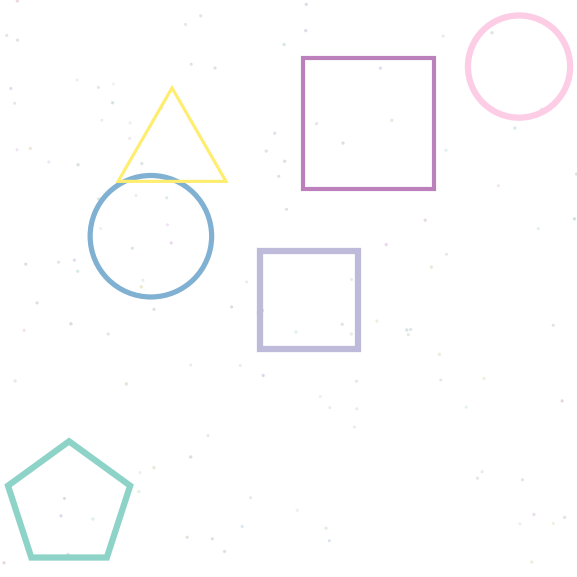[{"shape": "pentagon", "thickness": 3, "radius": 0.56, "center": [0.12, 0.124]}, {"shape": "square", "thickness": 3, "radius": 0.42, "center": [0.535, 0.48]}, {"shape": "circle", "thickness": 2.5, "radius": 0.53, "center": [0.261, 0.59]}, {"shape": "circle", "thickness": 3, "radius": 0.44, "center": [0.899, 0.884]}, {"shape": "square", "thickness": 2, "radius": 0.57, "center": [0.639, 0.785]}, {"shape": "triangle", "thickness": 1.5, "radius": 0.54, "center": [0.298, 0.739]}]